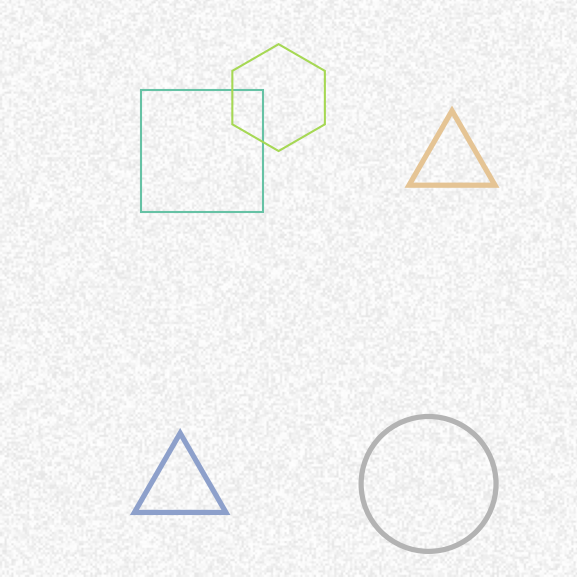[{"shape": "square", "thickness": 1, "radius": 0.53, "center": [0.35, 0.738]}, {"shape": "triangle", "thickness": 2.5, "radius": 0.46, "center": [0.312, 0.158]}, {"shape": "hexagon", "thickness": 1, "radius": 0.46, "center": [0.482, 0.83]}, {"shape": "triangle", "thickness": 2.5, "radius": 0.43, "center": [0.783, 0.721]}, {"shape": "circle", "thickness": 2.5, "radius": 0.58, "center": [0.742, 0.161]}]